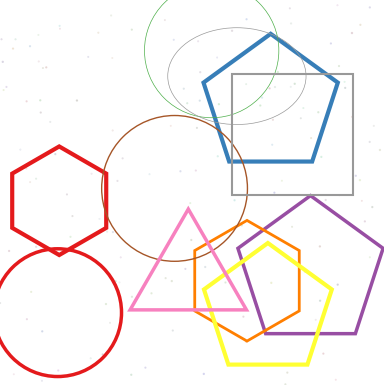[{"shape": "hexagon", "thickness": 3, "radius": 0.7, "center": [0.154, 0.479]}, {"shape": "circle", "thickness": 2.5, "radius": 0.83, "center": [0.15, 0.188]}, {"shape": "pentagon", "thickness": 3, "radius": 0.92, "center": [0.703, 0.729]}, {"shape": "circle", "thickness": 0.5, "radius": 0.87, "center": [0.55, 0.869]}, {"shape": "pentagon", "thickness": 2.5, "radius": 0.99, "center": [0.807, 0.294]}, {"shape": "hexagon", "thickness": 2, "radius": 0.78, "center": [0.642, 0.271]}, {"shape": "pentagon", "thickness": 3, "radius": 0.87, "center": [0.696, 0.194]}, {"shape": "circle", "thickness": 1, "radius": 0.95, "center": [0.453, 0.511]}, {"shape": "triangle", "thickness": 2.5, "radius": 0.87, "center": [0.489, 0.282]}, {"shape": "square", "thickness": 1.5, "radius": 0.79, "center": [0.76, 0.651]}, {"shape": "oval", "thickness": 0.5, "radius": 0.9, "center": [0.615, 0.802]}]